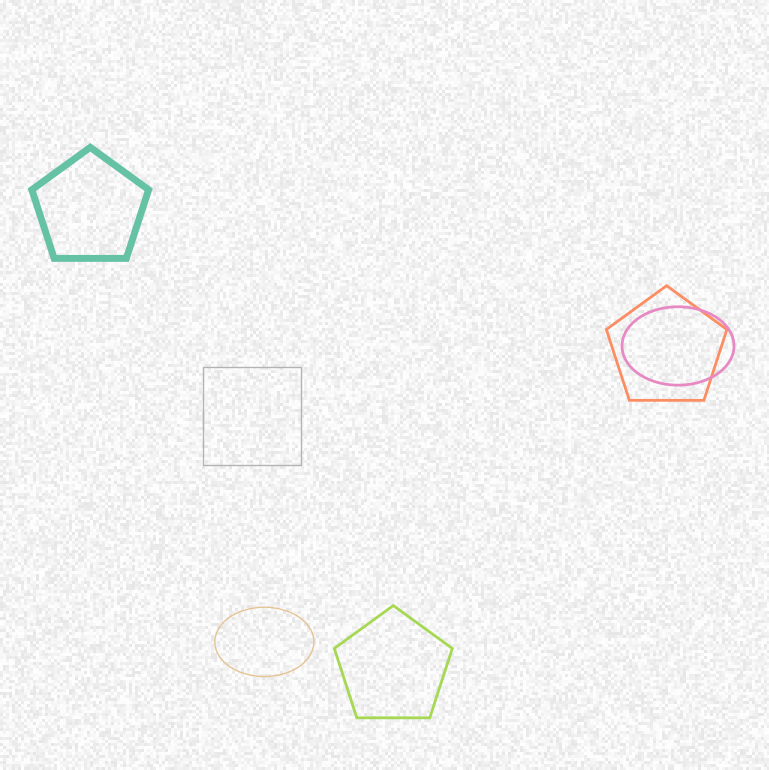[{"shape": "pentagon", "thickness": 2.5, "radius": 0.4, "center": [0.117, 0.729]}, {"shape": "pentagon", "thickness": 1, "radius": 0.41, "center": [0.866, 0.547]}, {"shape": "oval", "thickness": 1, "radius": 0.36, "center": [0.881, 0.551]}, {"shape": "pentagon", "thickness": 1, "radius": 0.4, "center": [0.511, 0.133]}, {"shape": "oval", "thickness": 0.5, "radius": 0.32, "center": [0.343, 0.166]}, {"shape": "square", "thickness": 0.5, "radius": 0.32, "center": [0.328, 0.46]}]